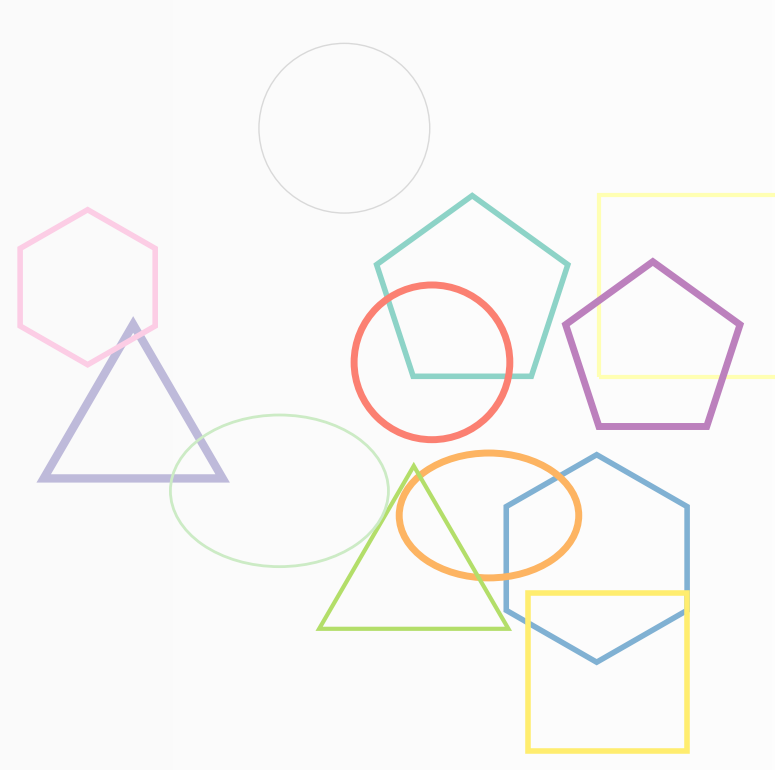[{"shape": "pentagon", "thickness": 2, "radius": 0.65, "center": [0.609, 0.616]}, {"shape": "square", "thickness": 1.5, "radius": 0.59, "center": [0.891, 0.628]}, {"shape": "triangle", "thickness": 3, "radius": 0.67, "center": [0.172, 0.445]}, {"shape": "circle", "thickness": 2.5, "radius": 0.5, "center": [0.557, 0.529]}, {"shape": "hexagon", "thickness": 2, "radius": 0.67, "center": [0.77, 0.275]}, {"shape": "oval", "thickness": 2.5, "radius": 0.58, "center": [0.631, 0.331]}, {"shape": "triangle", "thickness": 1.5, "radius": 0.71, "center": [0.534, 0.254]}, {"shape": "hexagon", "thickness": 2, "radius": 0.5, "center": [0.113, 0.627]}, {"shape": "circle", "thickness": 0.5, "radius": 0.55, "center": [0.444, 0.833]}, {"shape": "pentagon", "thickness": 2.5, "radius": 0.59, "center": [0.842, 0.542]}, {"shape": "oval", "thickness": 1, "radius": 0.7, "center": [0.361, 0.363]}, {"shape": "square", "thickness": 2, "radius": 0.51, "center": [0.784, 0.128]}]